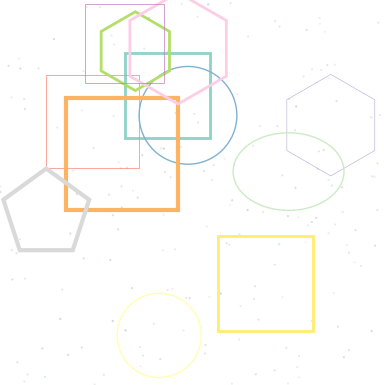[{"shape": "square", "thickness": 2, "radius": 0.55, "center": [0.435, 0.751]}, {"shape": "circle", "thickness": 1, "radius": 0.55, "center": [0.413, 0.129]}, {"shape": "hexagon", "thickness": 0.5, "radius": 0.66, "center": [0.859, 0.675]}, {"shape": "square", "thickness": 0.5, "radius": 0.6, "center": [0.24, 0.685]}, {"shape": "circle", "thickness": 1, "radius": 0.63, "center": [0.488, 0.7]}, {"shape": "square", "thickness": 3, "radius": 0.73, "center": [0.317, 0.6]}, {"shape": "hexagon", "thickness": 2, "radius": 0.51, "center": [0.351, 0.867]}, {"shape": "hexagon", "thickness": 2, "radius": 0.72, "center": [0.463, 0.874]}, {"shape": "pentagon", "thickness": 3, "radius": 0.59, "center": [0.12, 0.445]}, {"shape": "square", "thickness": 0.5, "radius": 0.52, "center": [0.324, 0.888]}, {"shape": "oval", "thickness": 1, "radius": 0.72, "center": [0.749, 0.554]}, {"shape": "square", "thickness": 2, "radius": 0.62, "center": [0.69, 0.263]}]